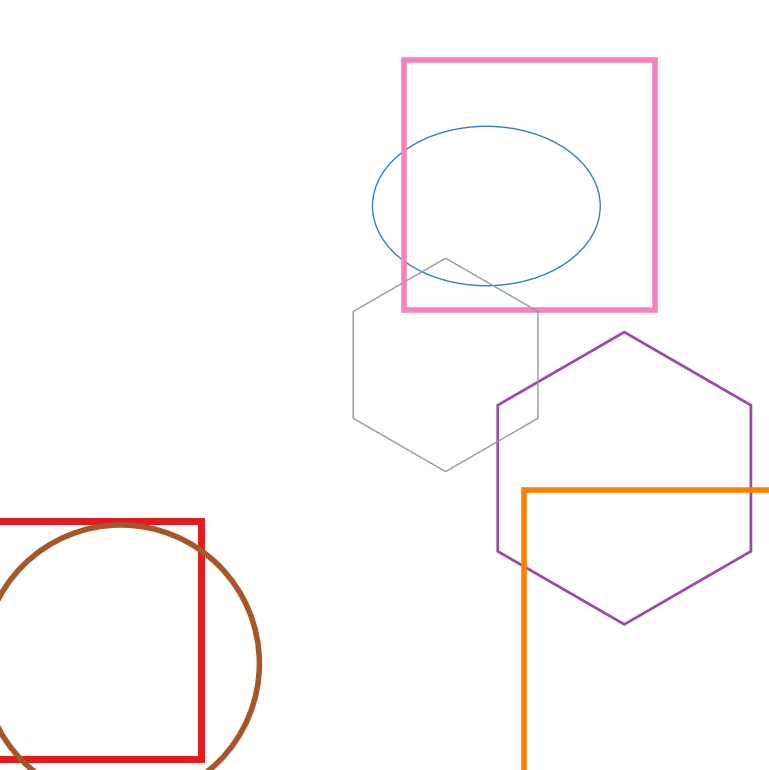[{"shape": "square", "thickness": 2.5, "radius": 0.77, "center": [0.106, 0.169]}, {"shape": "oval", "thickness": 0.5, "radius": 0.74, "center": [0.632, 0.732]}, {"shape": "hexagon", "thickness": 1, "radius": 0.95, "center": [0.811, 0.379]}, {"shape": "square", "thickness": 2, "radius": 0.92, "center": [0.865, 0.178]}, {"shape": "circle", "thickness": 2, "radius": 0.9, "center": [0.157, 0.138]}, {"shape": "square", "thickness": 2, "radius": 0.81, "center": [0.688, 0.76]}, {"shape": "hexagon", "thickness": 0.5, "radius": 0.69, "center": [0.579, 0.526]}]